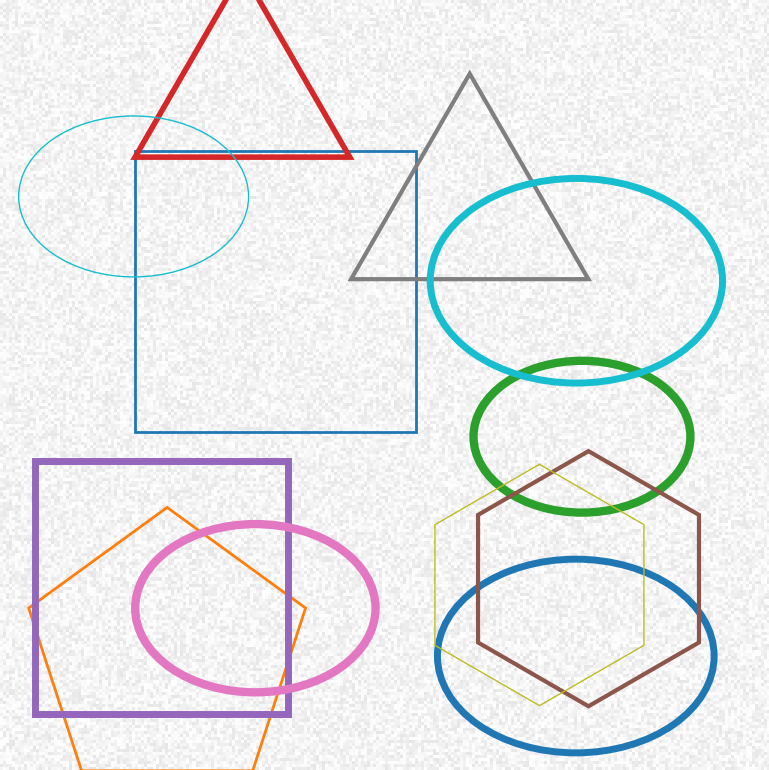[{"shape": "square", "thickness": 1, "radius": 0.91, "center": [0.358, 0.622]}, {"shape": "oval", "thickness": 2.5, "radius": 0.9, "center": [0.748, 0.148]}, {"shape": "pentagon", "thickness": 1, "radius": 0.95, "center": [0.217, 0.152]}, {"shape": "oval", "thickness": 3, "radius": 0.7, "center": [0.756, 0.433]}, {"shape": "triangle", "thickness": 2, "radius": 0.8, "center": [0.315, 0.876]}, {"shape": "square", "thickness": 2.5, "radius": 0.82, "center": [0.21, 0.237]}, {"shape": "hexagon", "thickness": 1.5, "radius": 0.83, "center": [0.764, 0.248]}, {"shape": "oval", "thickness": 3, "radius": 0.78, "center": [0.332, 0.21]}, {"shape": "triangle", "thickness": 1.5, "radius": 0.89, "center": [0.61, 0.726]}, {"shape": "hexagon", "thickness": 0.5, "radius": 0.78, "center": [0.701, 0.24]}, {"shape": "oval", "thickness": 2.5, "radius": 0.95, "center": [0.749, 0.635]}, {"shape": "oval", "thickness": 0.5, "radius": 0.75, "center": [0.174, 0.745]}]